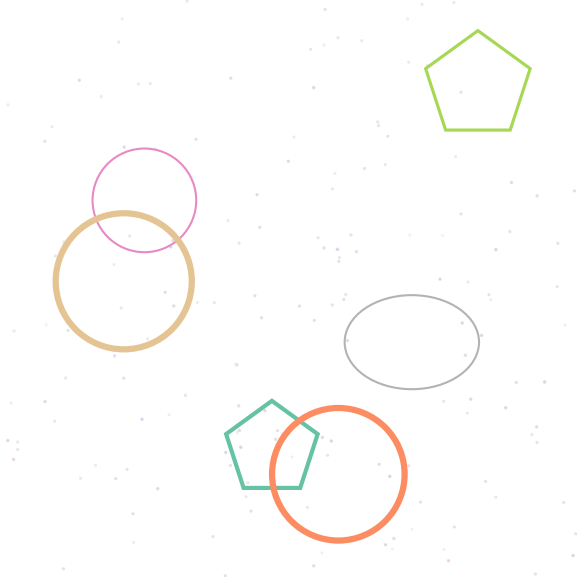[{"shape": "pentagon", "thickness": 2, "radius": 0.42, "center": [0.471, 0.222]}, {"shape": "circle", "thickness": 3, "radius": 0.57, "center": [0.586, 0.178]}, {"shape": "circle", "thickness": 1, "radius": 0.45, "center": [0.25, 0.652]}, {"shape": "pentagon", "thickness": 1.5, "radius": 0.48, "center": [0.828, 0.851]}, {"shape": "circle", "thickness": 3, "radius": 0.59, "center": [0.214, 0.512]}, {"shape": "oval", "thickness": 1, "radius": 0.58, "center": [0.713, 0.407]}]